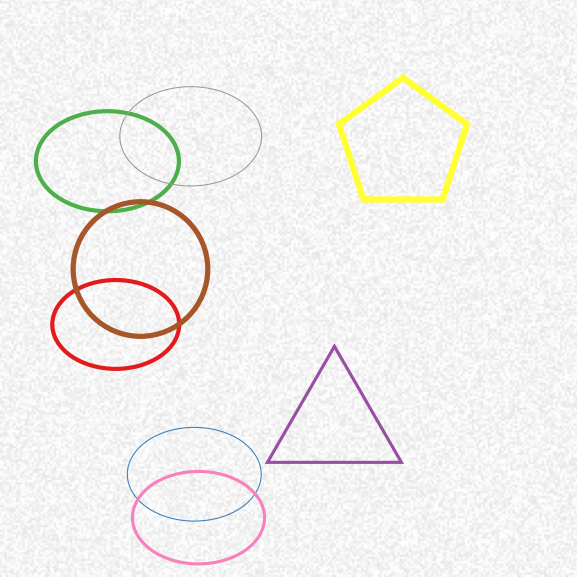[{"shape": "oval", "thickness": 2, "radius": 0.55, "center": [0.2, 0.437]}, {"shape": "oval", "thickness": 0.5, "radius": 0.58, "center": [0.336, 0.178]}, {"shape": "oval", "thickness": 2, "radius": 0.62, "center": [0.186, 0.72]}, {"shape": "triangle", "thickness": 1.5, "radius": 0.67, "center": [0.579, 0.265]}, {"shape": "pentagon", "thickness": 3, "radius": 0.58, "center": [0.698, 0.748]}, {"shape": "circle", "thickness": 2.5, "radius": 0.58, "center": [0.243, 0.533]}, {"shape": "oval", "thickness": 1.5, "radius": 0.57, "center": [0.344, 0.103]}, {"shape": "oval", "thickness": 0.5, "radius": 0.61, "center": [0.33, 0.763]}]